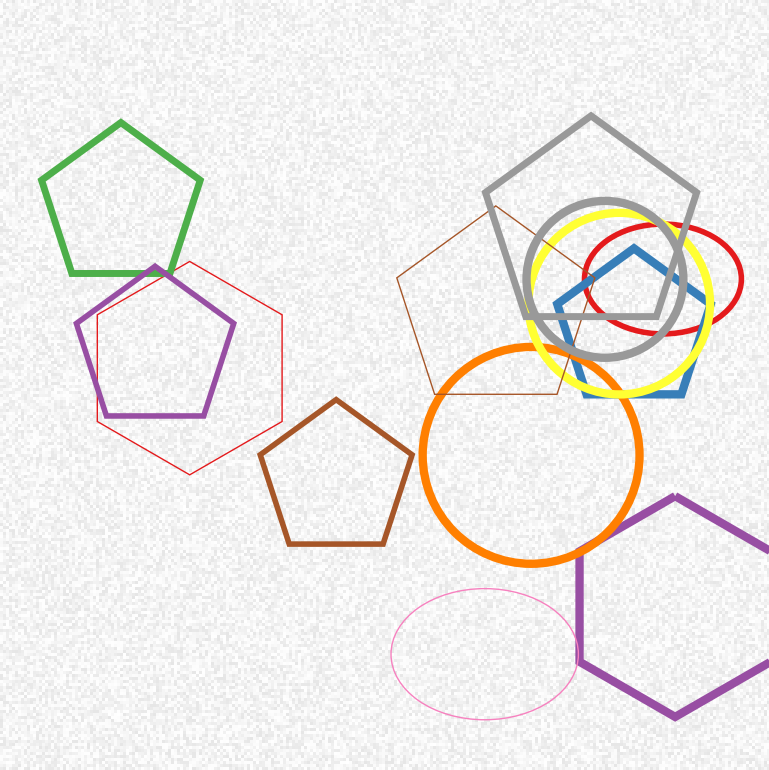[{"shape": "oval", "thickness": 2, "radius": 0.51, "center": [0.861, 0.638]}, {"shape": "hexagon", "thickness": 0.5, "radius": 0.69, "center": [0.246, 0.522]}, {"shape": "pentagon", "thickness": 3, "radius": 0.52, "center": [0.823, 0.573]}, {"shape": "pentagon", "thickness": 2.5, "radius": 0.54, "center": [0.157, 0.732]}, {"shape": "pentagon", "thickness": 2, "radius": 0.54, "center": [0.201, 0.547]}, {"shape": "hexagon", "thickness": 3, "radius": 0.72, "center": [0.877, 0.212]}, {"shape": "circle", "thickness": 3, "radius": 0.7, "center": [0.69, 0.409]}, {"shape": "circle", "thickness": 3, "radius": 0.59, "center": [0.804, 0.606]}, {"shape": "pentagon", "thickness": 0.5, "radius": 0.68, "center": [0.644, 0.597]}, {"shape": "pentagon", "thickness": 2, "radius": 0.52, "center": [0.437, 0.377]}, {"shape": "oval", "thickness": 0.5, "radius": 0.61, "center": [0.629, 0.15]}, {"shape": "pentagon", "thickness": 2.5, "radius": 0.72, "center": [0.768, 0.705]}, {"shape": "circle", "thickness": 3, "radius": 0.51, "center": [0.786, 0.637]}]